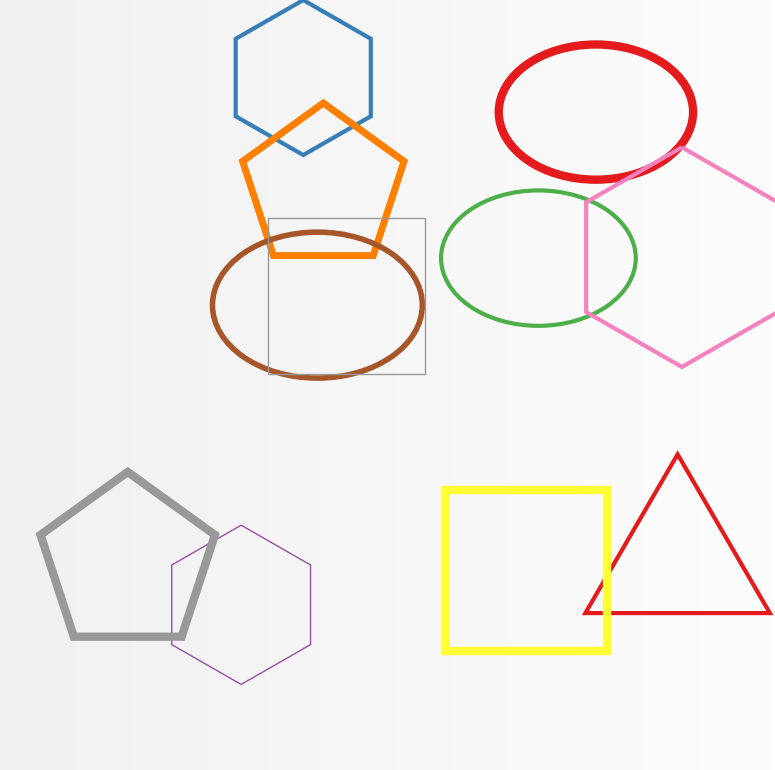[{"shape": "triangle", "thickness": 1.5, "radius": 0.69, "center": [0.874, 0.272]}, {"shape": "oval", "thickness": 3, "radius": 0.63, "center": [0.769, 0.854]}, {"shape": "hexagon", "thickness": 1.5, "radius": 0.5, "center": [0.391, 0.899]}, {"shape": "oval", "thickness": 1.5, "radius": 0.63, "center": [0.695, 0.665]}, {"shape": "hexagon", "thickness": 0.5, "radius": 0.52, "center": [0.311, 0.215]}, {"shape": "pentagon", "thickness": 2.5, "radius": 0.55, "center": [0.417, 0.757]}, {"shape": "square", "thickness": 3, "radius": 0.52, "center": [0.678, 0.259]}, {"shape": "oval", "thickness": 2, "radius": 0.68, "center": [0.41, 0.604]}, {"shape": "hexagon", "thickness": 1.5, "radius": 0.71, "center": [0.88, 0.666]}, {"shape": "pentagon", "thickness": 3, "radius": 0.59, "center": [0.165, 0.269]}, {"shape": "square", "thickness": 0.5, "radius": 0.51, "center": [0.447, 0.616]}]